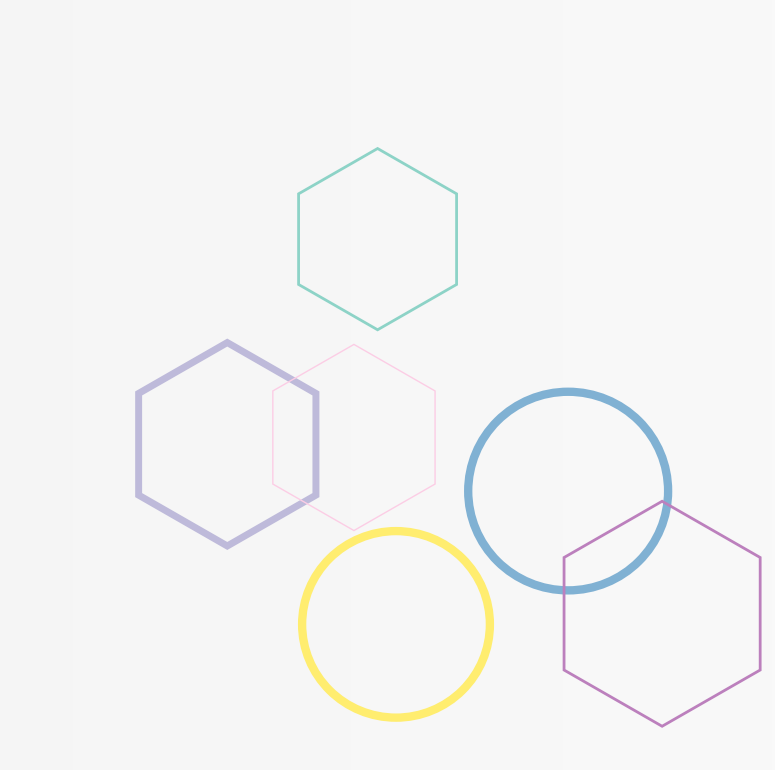[{"shape": "hexagon", "thickness": 1, "radius": 0.59, "center": [0.487, 0.689]}, {"shape": "hexagon", "thickness": 2.5, "radius": 0.66, "center": [0.293, 0.423]}, {"shape": "circle", "thickness": 3, "radius": 0.64, "center": [0.733, 0.362]}, {"shape": "hexagon", "thickness": 0.5, "radius": 0.6, "center": [0.457, 0.432]}, {"shape": "hexagon", "thickness": 1, "radius": 0.73, "center": [0.854, 0.203]}, {"shape": "circle", "thickness": 3, "radius": 0.61, "center": [0.511, 0.189]}]